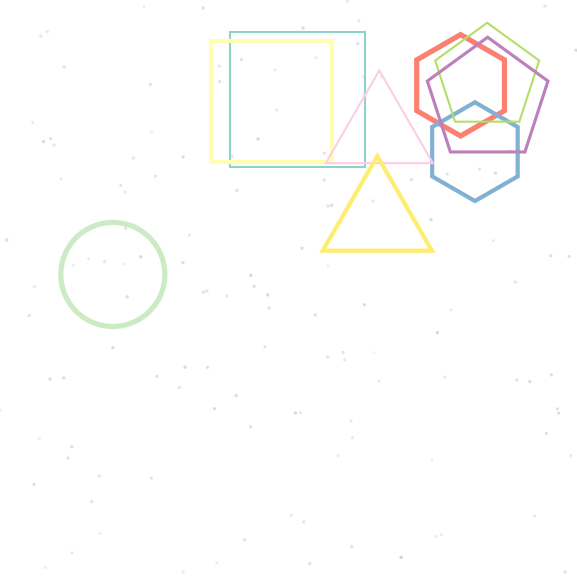[{"shape": "square", "thickness": 1, "radius": 0.59, "center": [0.515, 0.827]}, {"shape": "square", "thickness": 2, "radius": 0.53, "center": [0.47, 0.823]}, {"shape": "hexagon", "thickness": 2.5, "radius": 0.44, "center": [0.798, 0.851]}, {"shape": "hexagon", "thickness": 2, "radius": 0.43, "center": [0.822, 0.737]}, {"shape": "pentagon", "thickness": 1, "radius": 0.47, "center": [0.844, 0.865]}, {"shape": "triangle", "thickness": 1, "radius": 0.54, "center": [0.657, 0.77]}, {"shape": "pentagon", "thickness": 1.5, "radius": 0.55, "center": [0.844, 0.825]}, {"shape": "circle", "thickness": 2.5, "radius": 0.45, "center": [0.195, 0.524]}, {"shape": "triangle", "thickness": 2, "radius": 0.55, "center": [0.653, 0.62]}]